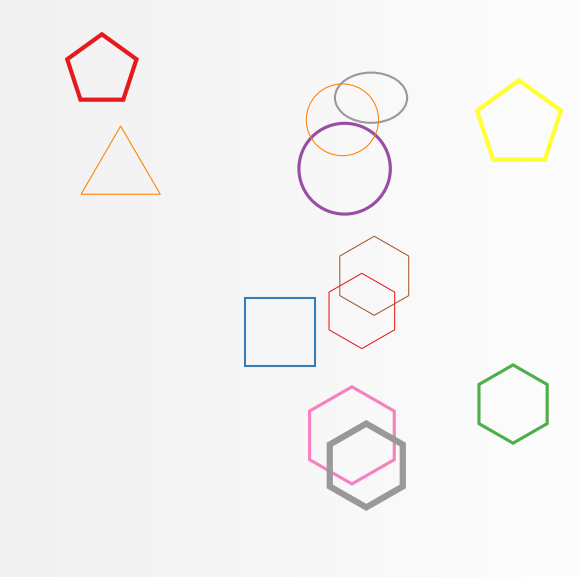[{"shape": "pentagon", "thickness": 2, "radius": 0.31, "center": [0.175, 0.877]}, {"shape": "hexagon", "thickness": 0.5, "radius": 0.33, "center": [0.623, 0.461]}, {"shape": "square", "thickness": 1, "radius": 0.3, "center": [0.482, 0.424]}, {"shape": "hexagon", "thickness": 1.5, "radius": 0.34, "center": [0.883, 0.299]}, {"shape": "circle", "thickness": 1.5, "radius": 0.39, "center": [0.593, 0.707]}, {"shape": "circle", "thickness": 0.5, "radius": 0.31, "center": [0.589, 0.792]}, {"shape": "triangle", "thickness": 0.5, "radius": 0.39, "center": [0.208, 0.702]}, {"shape": "pentagon", "thickness": 2, "radius": 0.38, "center": [0.893, 0.784]}, {"shape": "hexagon", "thickness": 0.5, "radius": 0.34, "center": [0.644, 0.522]}, {"shape": "hexagon", "thickness": 1.5, "radius": 0.42, "center": [0.605, 0.245]}, {"shape": "oval", "thickness": 1, "radius": 0.31, "center": [0.638, 0.83]}, {"shape": "hexagon", "thickness": 3, "radius": 0.36, "center": [0.63, 0.193]}]